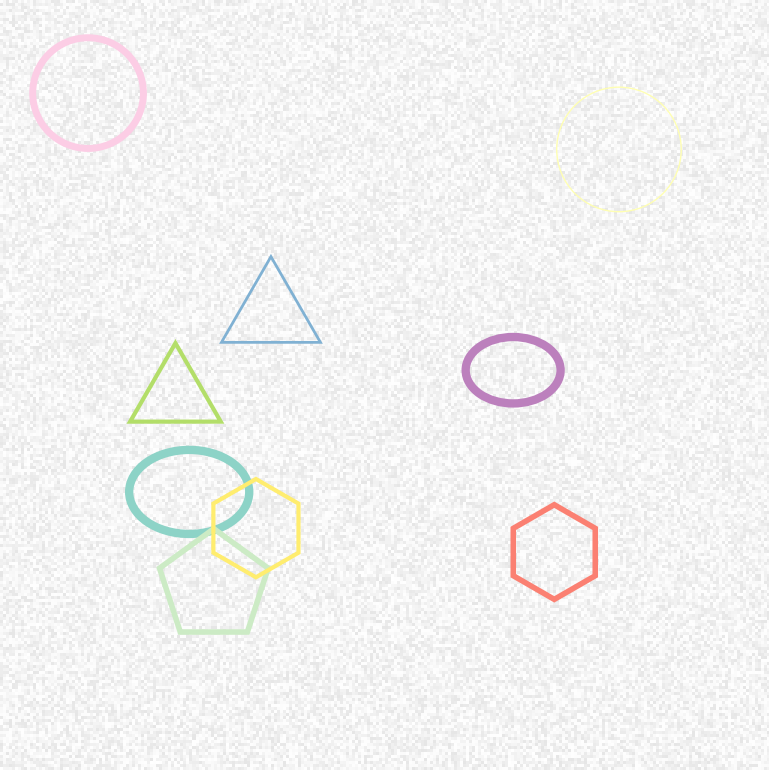[{"shape": "oval", "thickness": 3, "radius": 0.39, "center": [0.246, 0.361]}, {"shape": "circle", "thickness": 0.5, "radius": 0.4, "center": [0.804, 0.806]}, {"shape": "hexagon", "thickness": 2, "radius": 0.31, "center": [0.72, 0.283]}, {"shape": "triangle", "thickness": 1, "radius": 0.37, "center": [0.352, 0.592]}, {"shape": "triangle", "thickness": 1.5, "radius": 0.34, "center": [0.228, 0.486]}, {"shape": "circle", "thickness": 2.5, "radius": 0.36, "center": [0.114, 0.879]}, {"shape": "oval", "thickness": 3, "radius": 0.31, "center": [0.666, 0.519]}, {"shape": "pentagon", "thickness": 2, "radius": 0.37, "center": [0.278, 0.239]}, {"shape": "hexagon", "thickness": 1.5, "radius": 0.32, "center": [0.332, 0.314]}]